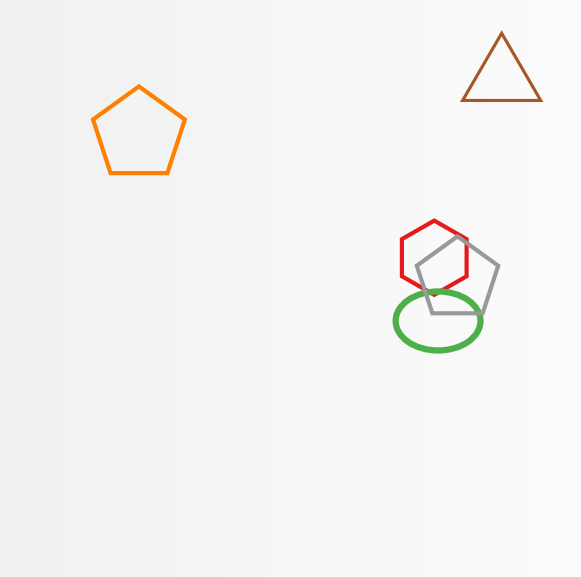[{"shape": "hexagon", "thickness": 2, "radius": 0.32, "center": [0.747, 0.553]}, {"shape": "oval", "thickness": 3, "radius": 0.36, "center": [0.754, 0.443]}, {"shape": "pentagon", "thickness": 2, "radius": 0.42, "center": [0.239, 0.767]}, {"shape": "triangle", "thickness": 1.5, "radius": 0.39, "center": [0.863, 0.864]}, {"shape": "pentagon", "thickness": 2, "radius": 0.37, "center": [0.787, 0.516]}]